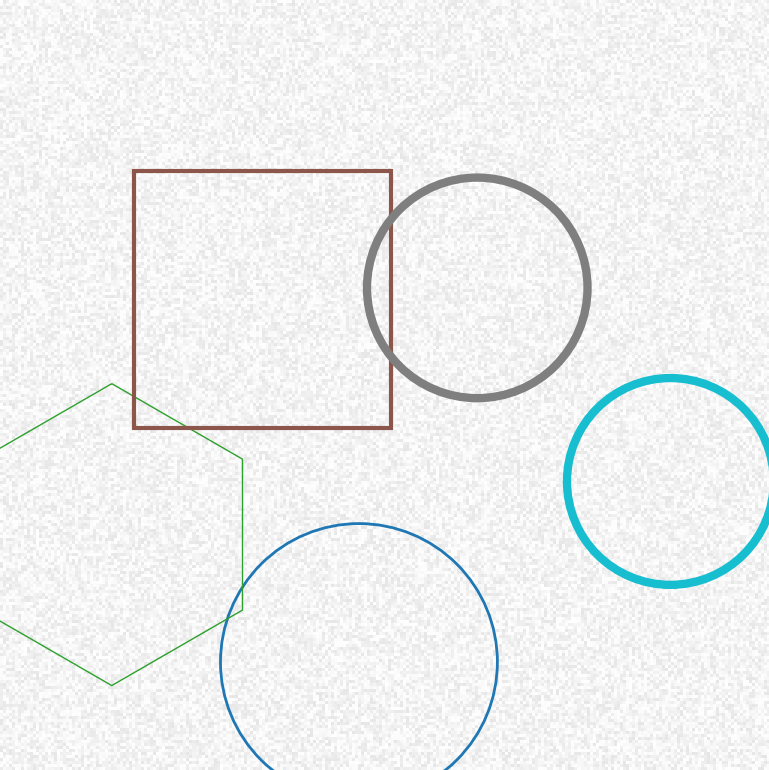[{"shape": "circle", "thickness": 1, "radius": 0.9, "center": [0.466, 0.14]}, {"shape": "hexagon", "thickness": 0.5, "radius": 0.98, "center": [0.145, 0.306]}, {"shape": "square", "thickness": 1.5, "radius": 0.83, "center": [0.341, 0.611]}, {"shape": "circle", "thickness": 3, "radius": 0.72, "center": [0.62, 0.626]}, {"shape": "circle", "thickness": 3, "radius": 0.67, "center": [0.871, 0.375]}]